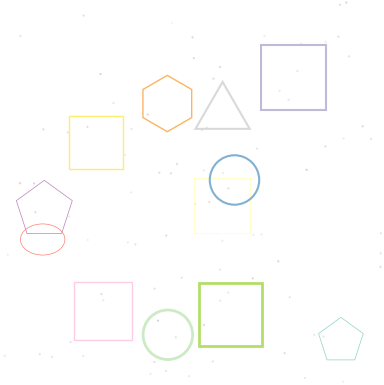[{"shape": "pentagon", "thickness": 0.5, "radius": 0.31, "center": [0.885, 0.115]}, {"shape": "square", "thickness": 0.5, "radius": 0.36, "center": [0.577, 0.465]}, {"shape": "square", "thickness": 1.5, "radius": 0.42, "center": [0.763, 0.798]}, {"shape": "oval", "thickness": 0.5, "radius": 0.29, "center": [0.111, 0.378]}, {"shape": "circle", "thickness": 1.5, "radius": 0.32, "center": [0.609, 0.533]}, {"shape": "hexagon", "thickness": 1, "radius": 0.37, "center": [0.435, 0.731]}, {"shape": "square", "thickness": 2, "radius": 0.41, "center": [0.599, 0.183]}, {"shape": "square", "thickness": 1, "radius": 0.38, "center": [0.268, 0.193]}, {"shape": "triangle", "thickness": 1.5, "radius": 0.41, "center": [0.578, 0.706]}, {"shape": "pentagon", "thickness": 0.5, "radius": 0.38, "center": [0.115, 0.455]}, {"shape": "circle", "thickness": 2, "radius": 0.32, "center": [0.436, 0.131]}, {"shape": "square", "thickness": 1, "radius": 0.35, "center": [0.25, 0.63]}]